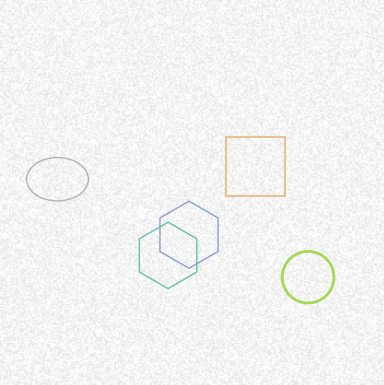[{"shape": "hexagon", "thickness": 1, "radius": 0.43, "center": [0.437, 0.337]}, {"shape": "hexagon", "thickness": 1, "radius": 0.44, "center": [0.491, 0.39]}, {"shape": "circle", "thickness": 2, "radius": 0.34, "center": [0.8, 0.28]}, {"shape": "square", "thickness": 1.5, "radius": 0.39, "center": [0.664, 0.567]}, {"shape": "oval", "thickness": 1, "radius": 0.4, "center": [0.149, 0.534]}]